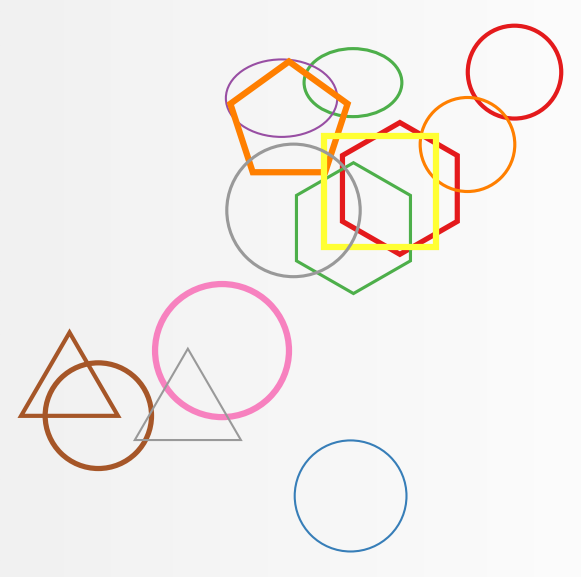[{"shape": "hexagon", "thickness": 2.5, "radius": 0.57, "center": [0.688, 0.673]}, {"shape": "circle", "thickness": 2, "radius": 0.4, "center": [0.885, 0.874]}, {"shape": "circle", "thickness": 1, "radius": 0.48, "center": [0.603, 0.14]}, {"shape": "oval", "thickness": 1.5, "radius": 0.42, "center": [0.607, 0.856]}, {"shape": "hexagon", "thickness": 1.5, "radius": 0.57, "center": [0.608, 0.604]}, {"shape": "oval", "thickness": 1, "radius": 0.48, "center": [0.484, 0.829]}, {"shape": "pentagon", "thickness": 3, "radius": 0.53, "center": [0.497, 0.787]}, {"shape": "circle", "thickness": 1.5, "radius": 0.41, "center": [0.804, 0.749]}, {"shape": "square", "thickness": 3, "radius": 0.48, "center": [0.654, 0.667]}, {"shape": "triangle", "thickness": 2, "radius": 0.48, "center": [0.12, 0.327]}, {"shape": "circle", "thickness": 2.5, "radius": 0.46, "center": [0.169, 0.279]}, {"shape": "circle", "thickness": 3, "radius": 0.58, "center": [0.382, 0.392]}, {"shape": "triangle", "thickness": 1, "radius": 0.53, "center": [0.323, 0.29]}, {"shape": "circle", "thickness": 1.5, "radius": 0.57, "center": [0.505, 0.635]}]